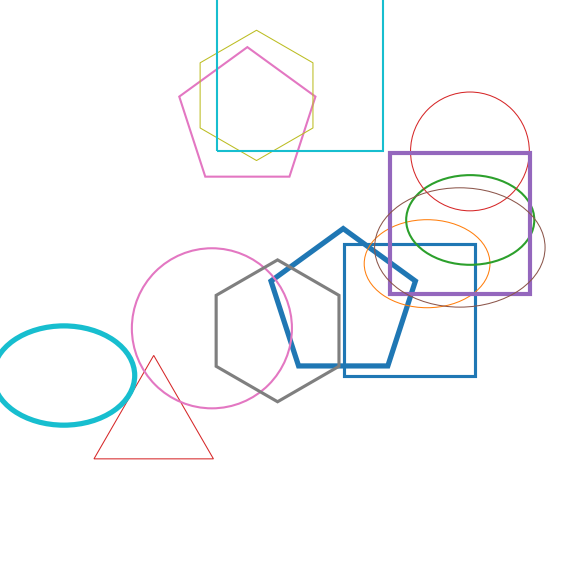[{"shape": "square", "thickness": 1.5, "radius": 0.57, "center": [0.709, 0.463]}, {"shape": "pentagon", "thickness": 2.5, "radius": 0.66, "center": [0.594, 0.472]}, {"shape": "oval", "thickness": 0.5, "radius": 0.54, "center": [0.74, 0.543]}, {"shape": "oval", "thickness": 1, "radius": 0.55, "center": [0.814, 0.618]}, {"shape": "triangle", "thickness": 0.5, "radius": 0.6, "center": [0.266, 0.264]}, {"shape": "circle", "thickness": 0.5, "radius": 0.51, "center": [0.814, 0.737]}, {"shape": "square", "thickness": 2, "radius": 0.61, "center": [0.797, 0.611]}, {"shape": "oval", "thickness": 0.5, "radius": 0.74, "center": [0.796, 0.571]}, {"shape": "circle", "thickness": 1, "radius": 0.69, "center": [0.367, 0.431]}, {"shape": "pentagon", "thickness": 1, "radius": 0.62, "center": [0.428, 0.794]}, {"shape": "hexagon", "thickness": 1.5, "radius": 0.61, "center": [0.481, 0.426]}, {"shape": "hexagon", "thickness": 0.5, "radius": 0.56, "center": [0.444, 0.834]}, {"shape": "square", "thickness": 1, "radius": 0.72, "center": [0.519, 0.881]}, {"shape": "oval", "thickness": 2.5, "radius": 0.61, "center": [0.11, 0.349]}]